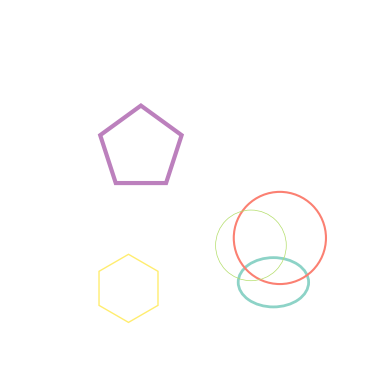[{"shape": "oval", "thickness": 2, "radius": 0.46, "center": [0.71, 0.267]}, {"shape": "circle", "thickness": 1.5, "radius": 0.6, "center": [0.727, 0.382]}, {"shape": "circle", "thickness": 0.5, "radius": 0.46, "center": [0.652, 0.363]}, {"shape": "pentagon", "thickness": 3, "radius": 0.56, "center": [0.366, 0.615]}, {"shape": "hexagon", "thickness": 1, "radius": 0.44, "center": [0.334, 0.251]}]